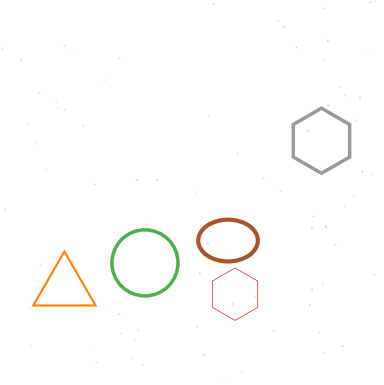[{"shape": "hexagon", "thickness": 0.5, "radius": 0.34, "center": [0.611, 0.236]}, {"shape": "circle", "thickness": 2.5, "radius": 0.43, "center": [0.376, 0.317]}, {"shape": "triangle", "thickness": 1.5, "radius": 0.47, "center": [0.167, 0.253]}, {"shape": "oval", "thickness": 3, "radius": 0.39, "center": [0.592, 0.375]}, {"shape": "hexagon", "thickness": 2.5, "radius": 0.42, "center": [0.835, 0.634]}]